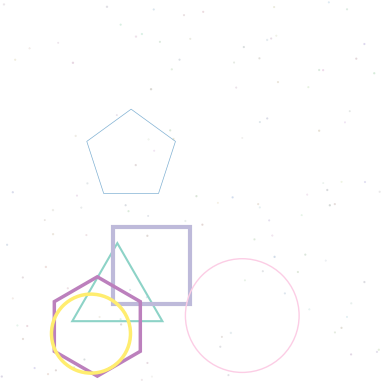[{"shape": "triangle", "thickness": 1.5, "radius": 0.68, "center": [0.305, 0.233]}, {"shape": "square", "thickness": 3, "radius": 0.5, "center": [0.393, 0.31]}, {"shape": "pentagon", "thickness": 0.5, "radius": 0.61, "center": [0.341, 0.595]}, {"shape": "circle", "thickness": 1, "radius": 0.74, "center": [0.629, 0.18]}, {"shape": "hexagon", "thickness": 2.5, "radius": 0.64, "center": [0.253, 0.152]}, {"shape": "circle", "thickness": 2.5, "radius": 0.51, "center": [0.236, 0.133]}]